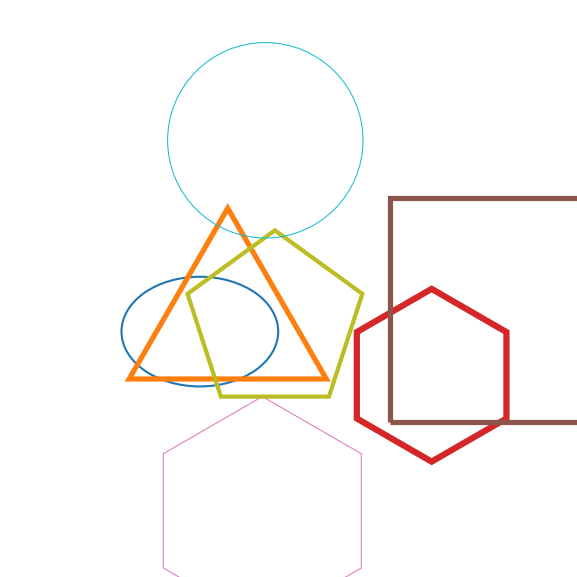[{"shape": "oval", "thickness": 1, "radius": 0.68, "center": [0.346, 0.425]}, {"shape": "triangle", "thickness": 2.5, "radius": 0.99, "center": [0.394, 0.441]}, {"shape": "hexagon", "thickness": 3, "radius": 0.75, "center": [0.747, 0.349]}, {"shape": "square", "thickness": 2.5, "radius": 0.97, "center": [0.868, 0.462]}, {"shape": "hexagon", "thickness": 0.5, "radius": 0.99, "center": [0.454, 0.115]}, {"shape": "pentagon", "thickness": 2, "radius": 0.8, "center": [0.476, 0.441]}, {"shape": "circle", "thickness": 0.5, "radius": 0.85, "center": [0.459, 0.756]}]